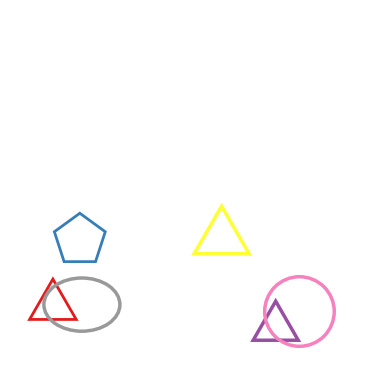[{"shape": "triangle", "thickness": 2, "radius": 0.35, "center": [0.137, 0.205]}, {"shape": "pentagon", "thickness": 2, "radius": 0.35, "center": [0.207, 0.377]}, {"shape": "triangle", "thickness": 2.5, "radius": 0.34, "center": [0.716, 0.15]}, {"shape": "triangle", "thickness": 2.5, "radius": 0.41, "center": [0.576, 0.382]}, {"shape": "circle", "thickness": 2.5, "radius": 0.45, "center": [0.778, 0.191]}, {"shape": "oval", "thickness": 2.5, "radius": 0.49, "center": [0.213, 0.209]}]